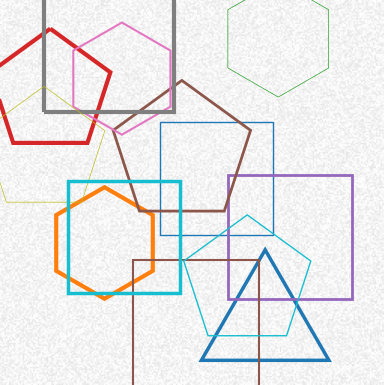[{"shape": "square", "thickness": 1, "radius": 0.73, "center": [0.562, 0.537]}, {"shape": "triangle", "thickness": 2.5, "radius": 0.96, "center": [0.689, 0.16]}, {"shape": "hexagon", "thickness": 3, "radius": 0.72, "center": [0.271, 0.369]}, {"shape": "hexagon", "thickness": 0.5, "radius": 0.76, "center": [0.723, 0.899]}, {"shape": "pentagon", "thickness": 3, "radius": 0.82, "center": [0.131, 0.761]}, {"shape": "square", "thickness": 2, "radius": 0.81, "center": [0.754, 0.385]}, {"shape": "square", "thickness": 1.5, "radius": 0.82, "center": [0.509, 0.16]}, {"shape": "pentagon", "thickness": 2, "radius": 0.94, "center": [0.472, 0.603]}, {"shape": "hexagon", "thickness": 1.5, "radius": 0.73, "center": [0.317, 0.796]}, {"shape": "square", "thickness": 3, "radius": 0.85, "center": [0.283, 0.879]}, {"shape": "pentagon", "thickness": 0.5, "radius": 0.83, "center": [0.114, 0.609]}, {"shape": "square", "thickness": 2.5, "radius": 0.73, "center": [0.322, 0.385]}, {"shape": "pentagon", "thickness": 1, "radius": 0.87, "center": [0.642, 0.268]}]